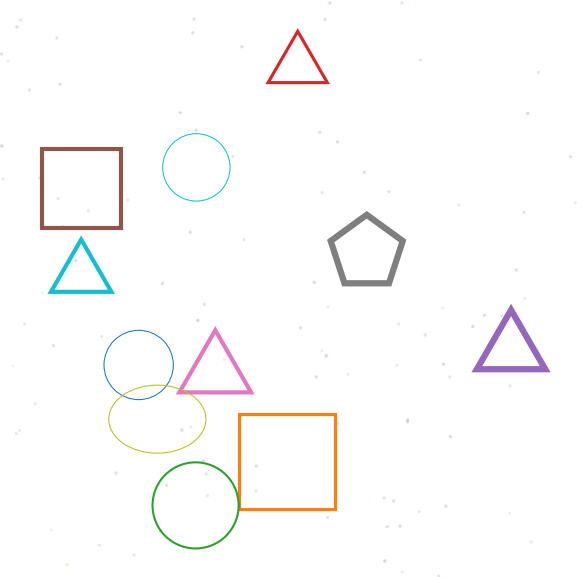[{"shape": "circle", "thickness": 0.5, "radius": 0.3, "center": [0.24, 0.367]}, {"shape": "square", "thickness": 1.5, "radius": 0.41, "center": [0.497, 0.201]}, {"shape": "circle", "thickness": 1, "radius": 0.37, "center": [0.339, 0.124]}, {"shape": "triangle", "thickness": 1.5, "radius": 0.3, "center": [0.516, 0.886]}, {"shape": "triangle", "thickness": 3, "radius": 0.34, "center": [0.885, 0.394]}, {"shape": "square", "thickness": 2, "radius": 0.34, "center": [0.14, 0.672]}, {"shape": "triangle", "thickness": 2, "radius": 0.36, "center": [0.373, 0.356]}, {"shape": "pentagon", "thickness": 3, "radius": 0.33, "center": [0.635, 0.562]}, {"shape": "oval", "thickness": 0.5, "radius": 0.42, "center": [0.272, 0.273]}, {"shape": "circle", "thickness": 0.5, "radius": 0.29, "center": [0.34, 0.709]}, {"shape": "triangle", "thickness": 2, "radius": 0.3, "center": [0.141, 0.524]}]